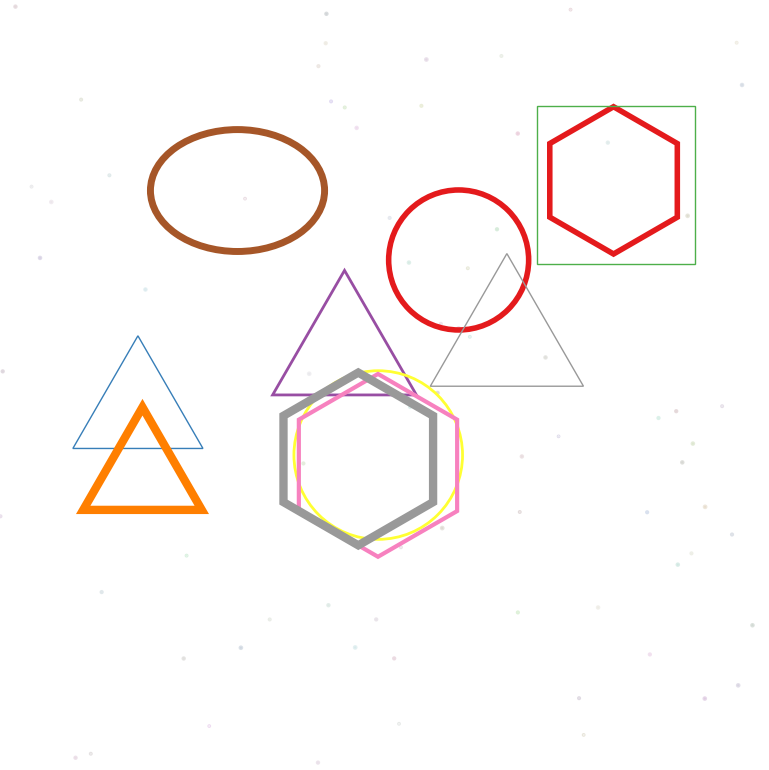[{"shape": "hexagon", "thickness": 2, "radius": 0.48, "center": [0.797, 0.766]}, {"shape": "circle", "thickness": 2, "radius": 0.45, "center": [0.596, 0.662]}, {"shape": "triangle", "thickness": 0.5, "radius": 0.49, "center": [0.179, 0.466]}, {"shape": "square", "thickness": 0.5, "radius": 0.51, "center": [0.8, 0.759]}, {"shape": "triangle", "thickness": 1, "radius": 0.54, "center": [0.447, 0.541]}, {"shape": "triangle", "thickness": 3, "radius": 0.44, "center": [0.185, 0.382]}, {"shape": "circle", "thickness": 1, "radius": 0.55, "center": [0.491, 0.409]}, {"shape": "oval", "thickness": 2.5, "radius": 0.57, "center": [0.308, 0.753]}, {"shape": "hexagon", "thickness": 1.5, "radius": 0.59, "center": [0.491, 0.396]}, {"shape": "triangle", "thickness": 0.5, "radius": 0.57, "center": [0.658, 0.556]}, {"shape": "hexagon", "thickness": 3, "radius": 0.56, "center": [0.465, 0.404]}]